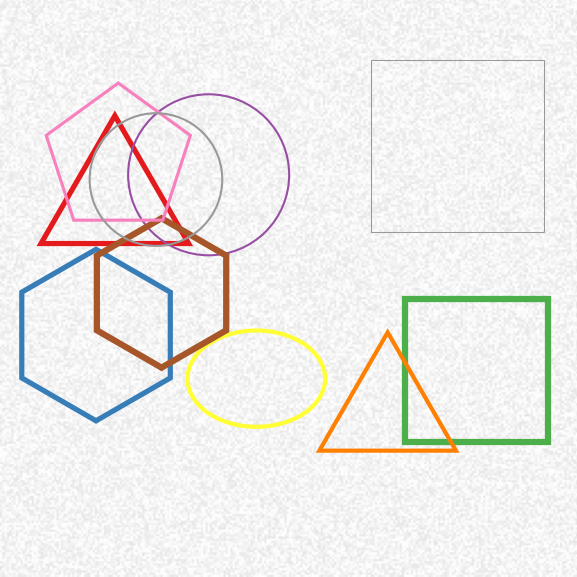[{"shape": "triangle", "thickness": 2.5, "radius": 0.74, "center": [0.199, 0.651]}, {"shape": "hexagon", "thickness": 2.5, "radius": 0.74, "center": [0.166, 0.419]}, {"shape": "square", "thickness": 3, "radius": 0.62, "center": [0.824, 0.357]}, {"shape": "circle", "thickness": 1, "radius": 0.7, "center": [0.361, 0.696]}, {"shape": "triangle", "thickness": 2, "radius": 0.68, "center": [0.671, 0.287]}, {"shape": "oval", "thickness": 2, "radius": 0.6, "center": [0.444, 0.343]}, {"shape": "hexagon", "thickness": 3, "radius": 0.65, "center": [0.28, 0.492]}, {"shape": "pentagon", "thickness": 1.5, "radius": 0.66, "center": [0.205, 0.724]}, {"shape": "square", "thickness": 0.5, "radius": 0.75, "center": [0.792, 0.746]}, {"shape": "circle", "thickness": 1, "radius": 0.57, "center": [0.27, 0.688]}]